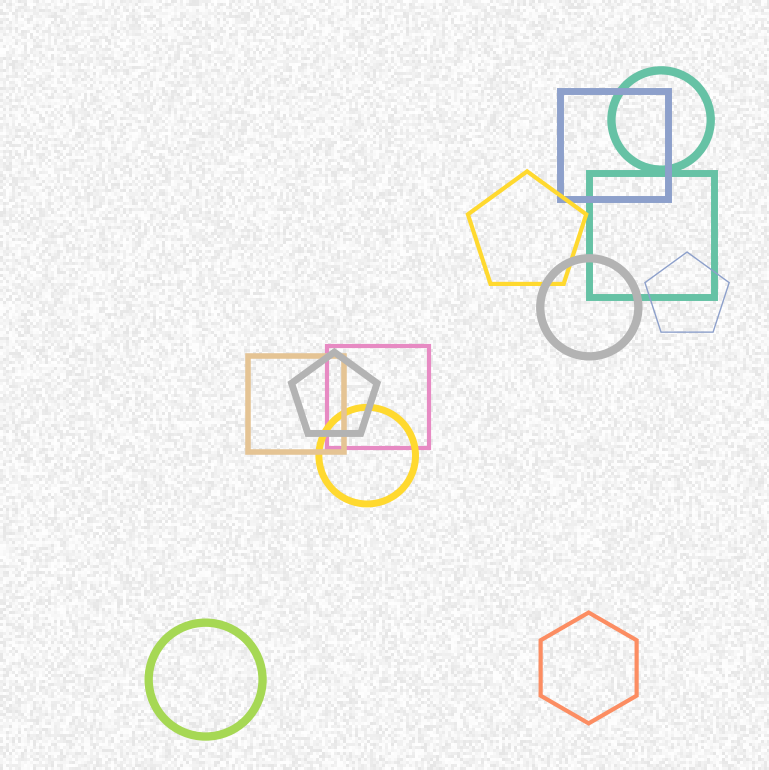[{"shape": "circle", "thickness": 3, "radius": 0.32, "center": [0.859, 0.844]}, {"shape": "square", "thickness": 2.5, "radius": 0.4, "center": [0.846, 0.695]}, {"shape": "hexagon", "thickness": 1.5, "radius": 0.36, "center": [0.764, 0.133]}, {"shape": "pentagon", "thickness": 0.5, "radius": 0.29, "center": [0.892, 0.615]}, {"shape": "square", "thickness": 2.5, "radius": 0.35, "center": [0.797, 0.812]}, {"shape": "square", "thickness": 1.5, "radius": 0.33, "center": [0.491, 0.484]}, {"shape": "circle", "thickness": 3, "radius": 0.37, "center": [0.267, 0.117]}, {"shape": "pentagon", "thickness": 1.5, "radius": 0.4, "center": [0.685, 0.697]}, {"shape": "circle", "thickness": 2.5, "radius": 0.31, "center": [0.477, 0.408]}, {"shape": "square", "thickness": 2, "radius": 0.31, "center": [0.385, 0.476]}, {"shape": "pentagon", "thickness": 2.5, "radius": 0.29, "center": [0.434, 0.484]}, {"shape": "circle", "thickness": 3, "radius": 0.32, "center": [0.765, 0.601]}]